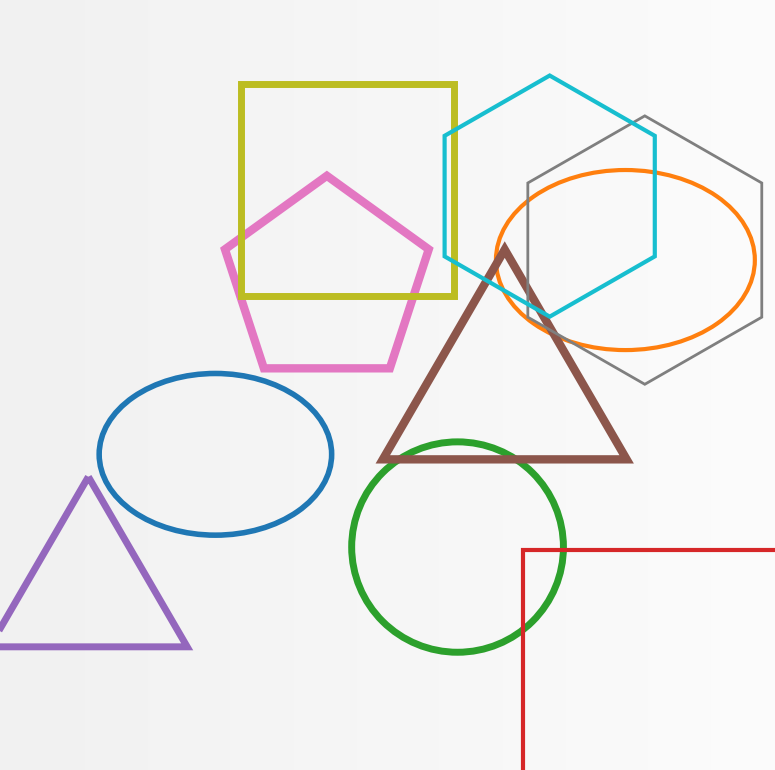[{"shape": "oval", "thickness": 2, "radius": 0.75, "center": [0.278, 0.41]}, {"shape": "oval", "thickness": 1.5, "radius": 0.84, "center": [0.807, 0.662]}, {"shape": "circle", "thickness": 2.5, "radius": 0.68, "center": [0.59, 0.29]}, {"shape": "square", "thickness": 1.5, "radius": 0.83, "center": [0.84, 0.12]}, {"shape": "triangle", "thickness": 2.5, "radius": 0.74, "center": [0.114, 0.234]}, {"shape": "triangle", "thickness": 3, "radius": 0.91, "center": [0.651, 0.494]}, {"shape": "pentagon", "thickness": 3, "radius": 0.69, "center": [0.422, 0.633]}, {"shape": "hexagon", "thickness": 1, "radius": 0.87, "center": [0.832, 0.675]}, {"shape": "square", "thickness": 2.5, "radius": 0.69, "center": [0.449, 0.753]}, {"shape": "hexagon", "thickness": 1.5, "radius": 0.78, "center": [0.709, 0.745]}]